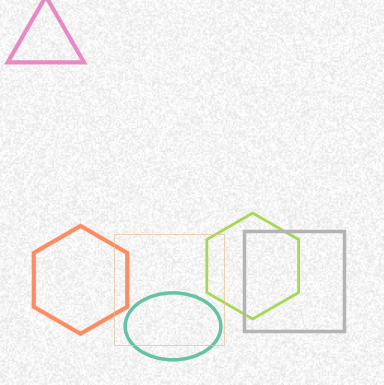[{"shape": "oval", "thickness": 2.5, "radius": 0.62, "center": [0.449, 0.152]}, {"shape": "hexagon", "thickness": 3, "radius": 0.7, "center": [0.209, 0.273]}, {"shape": "triangle", "thickness": 3, "radius": 0.57, "center": [0.119, 0.895]}, {"shape": "hexagon", "thickness": 2, "radius": 0.69, "center": [0.656, 0.309]}, {"shape": "square", "thickness": 0.5, "radius": 0.72, "center": [0.439, 0.248]}, {"shape": "square", "thickness": 2.5, "radius": 0.65, "center": [0.763, 0.27]}]